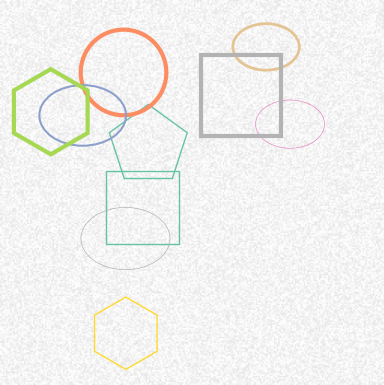[{"shape": "square", "thickness": 1, "radius": 0.47, "center": [0.371, 0.461]}, {"shape": "pentagon", "thickness": 1, "radius": 0.53, "center": [0.385, 0.622]}, {"shape": "circle", "thickness": 3, "radius": 0.56, "center": [0.321, 0.812]}, {"shape": "oval", "thickness": 1.5, "radius": 0.56, "center": [0.215, 0.7]}, {"shape": "oval", "thickness": 0.5, "radius": 0.45, "center": [0.753, 0.678]}, {"shape": "hexagon", "thickness": 3, "radius": 0.55, "center": [0.132, 0.71]}, {"shape": "hexagon", "thickness": 1, "radius": 0.47, "center": [0.327, 0.135]}, {"shape": "oval", "thickness": 2, "radius": 0.43, "center": [0.691, 0.878]}, {"shape": "oval", "thickness": 0.5, "radius": 0.58, "center": [0.326, 0.38]}, {"shape": "square", "thickness": 3, "radius": 0.52, "center": [0.627, 0.752]}]